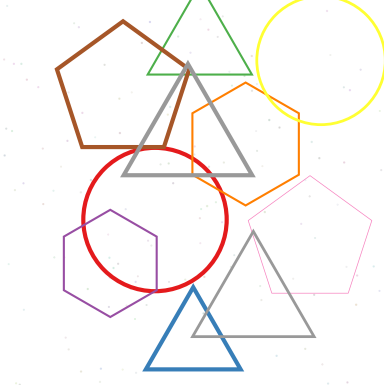[{"shape": "circle", "thickness": 3, "radius": 0.93, "center": [0.403, 0.43]}, {"shape": "triangle", "thickness": 3, "radius": 0.71, "center": [0.502, 0.112]}, {"shape": "triangle", "thickness": 1.5, "radius": 0.78, "center": [0.519, 0.884]}, {"shape": "hexagon", "thickness": 1.5, "radius": 0.7, "center": [0.286, 0.316]}, {"shape": "hexagon", "thickness": 1.5, "radius": 0.8, "center": [0.638, 0.626]}, {"shape": "circle", "thickness": 2, "radius": 0.83, "center": [0.834, 0.843]}, {"shape": "pentagon", "thickness": 3, "radius": 0.9, "center": [0.32, 0.764]}, {"shape": "pentagon", "thickness": 0.5, "radius": 0.84, "center": [0.805, 0.375]}, {"shape": "triangle", "thickness": 2, "radius": 0.91, "center": [0.658, 0.217]}, {"shape": "triangle", "thickness": 3, "radius": 0.96, "center": [0.488, 0.641]}]